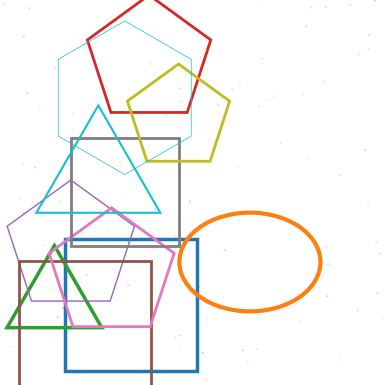[{"shape": "square", "thickness": 2.5, "radius": 0.86, "center": [0.341, 0.208]}, {"shape": "oval", "thickness": 3, "radius": 0.92, "center": [0.649, 0.319]}, {"shape": "triangle", "thickness": 2.5, "radius": 0.71, "center": [0.141, 0.22]}, {"shape": "pentagon", "thickness": 2, "radius": 0.84, "center": [0.387, 0.844]}, {"shape": "pentagon", "thickness": 1, "radius": 0.87, "center": [0.184, 0.359]}, {"shape": "square", "thickness": 2, "radius": 0.86, "center": [0.221, 0.151]}, {"shape": "pentagon", "thickness": 2, "radius": 0.85, "center": [0.29, 0.29]}, {"shape": "square", "thickness": 2, "radius": 0.7, "center": [0.324, 0.5]}, {"shape": "pentagon", "thickness": 2, "radius": 0.7, "center": [0.464, 0.694]}, {"shape": "hexagon", "thickness": 0.5, "radius": 1.0, "center": [0.324, 0.746]}, {"shape": "triangle", "thickness": 1.5, "radius": 0.93, "center": [0.255, 0.54]}]